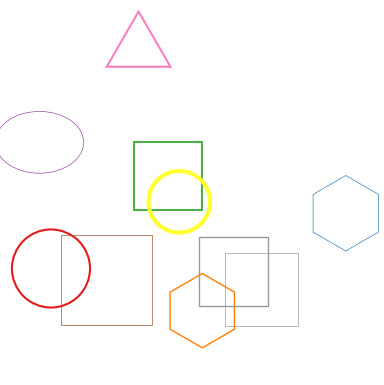[{"shape": "circle", "thickness": 1.5, "radius": 0.51, "center": [0.132, 0.303]}, {"shape": "hexagon", "thickness": 0.5, "radius": 0.49, "center": [0.898, 0.446]}, {"shape": "square", "thickness": 1.5, "radius": 0.44, "center": [0.437, 0.543]}, {"shape": "oval", "thickness": 0.5, "radius": 0.57, "center": [0.103, 0.63]}, {"shape": "hexagon", "thickness": 1, "radius": 0.48, "center": [0.525, 0.193]}, {"shape": "circle", "thickness": 3, "radius": 0.4, "center": [0.466, 0.476]}, {"shape": "square", "thickness": 0.5, "radius": 0.59, "center": [0.276, 0.273]}, {"shape": "triangle", "thickness": 1.5, "radius": 0.48, "center": [0.36, 0.874]}, {"shape": "square", "thickness": 1, "radius": 0.45, "center": [0.606, 0.294]}, {"shape": "square", "thickness": 0.5, "radius": 0.48, "center": [0.679, 0.248]}]